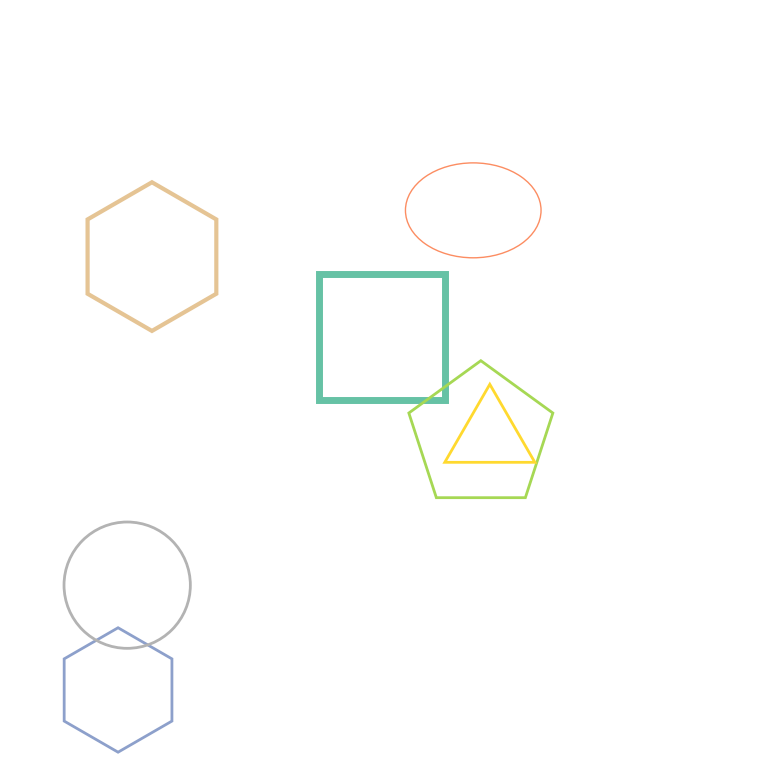[{"shape": "square", "thickness": 2.5, "radius": 0.41, "center": [0.496, 0.562]}, {"shape": "oval", "thickness": 0.5, "radius": 0.44, "center": [0.615, 0.727]}, {"shape": "hexagon", "thickness": 1, "radius": 0.4, "center": [0.153, 0.104]}, {"shape": "pentagon", "thickness": 1, "radius": 0.49, "center": [0.624, 0.433]}, {"shape": "triangle", "thickness": 1, "radius": 0.34, "center": [0.636, 0.433]}, {"shape": "hexagon", "thickness": 1.5, "radius": 0.48, "center": [0.197, 0.667]}, {"shape": "circle", "thickness": 1, "radius": 0.41, "center": [0.165, 0.24]}]